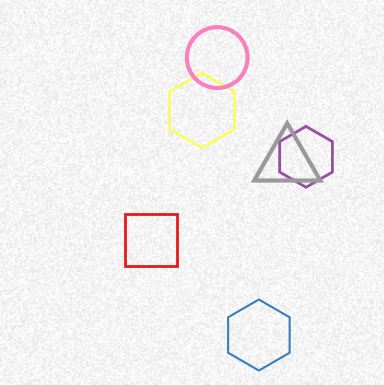[{"shape": "square", "thickness": 2, "radius": 0.34, "center": [0.393, 0.378]}, {"shape": "hexagon", "thickness": 1.5, "radius": 0.46, "center": [0.672, 0.13]}, {"shape": "hexagon", "thickness": 2, "radius": 0.4, "center": [0.795, 0.593]}, {"shape": "hexagon", "thickness": 1.5, "radius": 0.49, "center": [0.525, 0.713]}, {"shape": "circle", "thickness": 3, "radius": 0.39, "center": [0.564, 0.85]}, {"shape": "triangle", "thickness": 3, "radius": 0.5, "center": [0.746, 0.581]}]